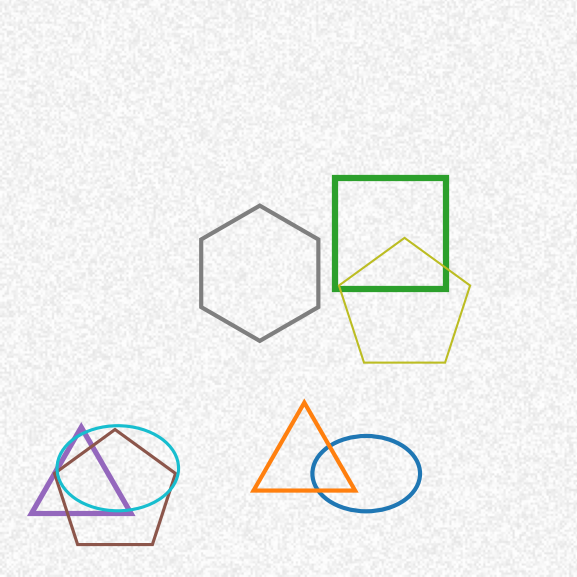[{"shape": "oval", "thickness": 2, "radius": 0.47, "center": [0.634, 0.179]}, {"shape": "triangle", "thickness": 2, "radius": 0.51, "center": [0.527, 0.2]}, {"shape": "square", "thickness": 3, "radius": 0.48, "center": [0.677, 0.594]}, {"shape": "triangle", "thickness": 2.5, "radius": 0.5, "center": [0.141, 0.16]}, {"shape": "pentagon", "thickness": 1.5, "radius": 0.55, "center": [0.199, 0.145]}, {"shape": "hexagon", "thickness": 2, "radius": 0.59, "center": [0.45, 0.526]}, {"shape": "pentagon", "thickness": 1, "radius": 0.6, "center": [0.701, 0.468]}, {"shape": "oval", "thickness": 1.5, "radius": 0.53, "center": [0.204, 0.188]}]